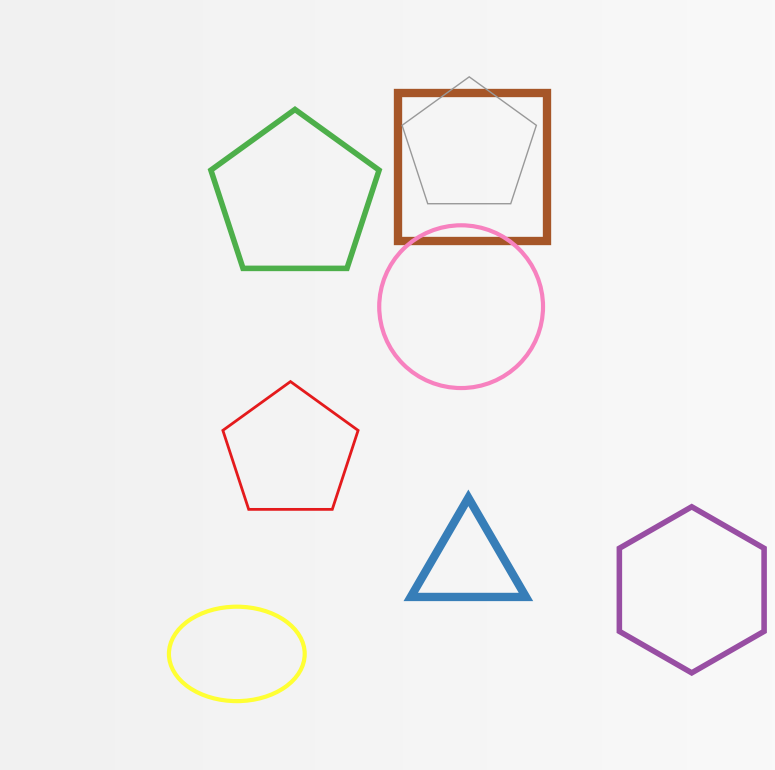[{"shape": "pentagon", "thickness": 1, "radius": 0.46, "center": [0.375, 0.413]}, {"shape": "triangle", "thickness": 3, "radius": 0.43, "center": [0.604, 0.268]}, {"shape": "pentagon", "thickness": 2, "radius": 0.57, "center": [0.381, 0.744]}, {"shape": "hexagon", "thickness": 2, "radius": 0.54, "center": [0.893, 0.234]}, {"shape": "oval", "thickness": 1.5, "radius": 0.44, "center": [0.306, 0.151]}, {"shape": "square", "thickness": 3, "radius": 0.48, "center": [0.61, 0.783]}, {"shape": "circle", "thickness": 1.5, "radius": 0.53, "center": [0.595, 0.602]}, {"shape": "pentagon", "thickness": 0.5, "radius": 0.46, "center": [0.605, 0.809]}]